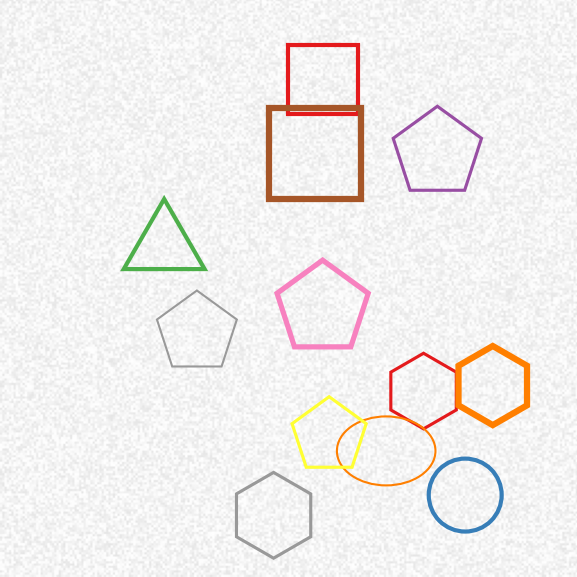[{"shape": "square", "thickness": 2, "radius": 0.3, "center": [0.559, 0.862]}, {"shape": "hexagon", "thickness": 1.5, "radius": 0.33, "center": [0.733, 0.322]}, {"shape": "circle", "thickness": 2, "radius": 0.32, "center": [0.806, 0.142]}, {"shape": "triangle", "thickness": 2, "radius": 0.4, "center": [0.284, 0.574]}, {"shape": "pentagon", "thickness": 1.5, "radius": 0.4, "center": [0.757, 0.735]}, {"shape": "oval", "thickness": 1, "radius": 0.43, "center": [0.669, 0.218]}, {"shape": "hexagon", "thickness": 3, "radius": 0.34, "center": [0.853, 0.332]}, {"shape": "pentagon", "thickness": 1.5, "radius": 0.34, "center": [0.57, 0.245]}, {"shape": "square", "thickness": 3, "radius": 0.4, "center": [0.545, 0.734]}, {"shape": "pentagon", "thickness": 2.5, "radius": 0.41, "center": [0.559, 0.466]}, {"shape": "pentagon", "thickness": 1, "radius": 0.36, "center": [0.341, 0.423]}, {"shape": "hexagon", "thickness": 1.5, "radius": 0.37, "center": [0.474, 0.107]}]